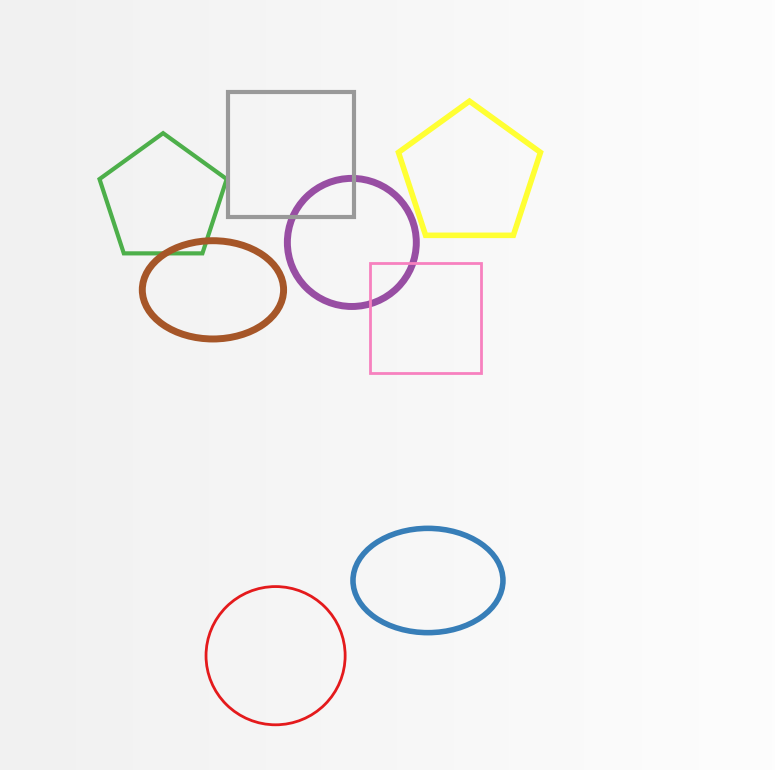[{"shape": "circle", "thickness": 1, "radius": 0.45, "center": [0.356, 0.148]}, {"shape": "oval", "thickness": 2, "radius": 0.48, "center": [0.552, 0.246]}, {"shape": "pentagon", "thickness": 1.5, "radius": 0.43, "center": [0.21, 0.741]}, {"shape": "circle", "thickness": 2.5, "radius": 0.42, "center": [0.454, 0.685]}, {"shape": "pentagon", "thickness": 2, "radius": 0.48, "center": [0.606, 0.772]}, {"shape": "oval", "thickness": 2.5, "radius": 0.46, "center": [0.275, 0.624]}, {"shape": "square", "thickness": 1, "radius": 0.36, "center": [0.549, 0.587]}, {"shape": "square", "thickness": 1.5, "radius": 0.41, "center": [0.375, 0.799]}]